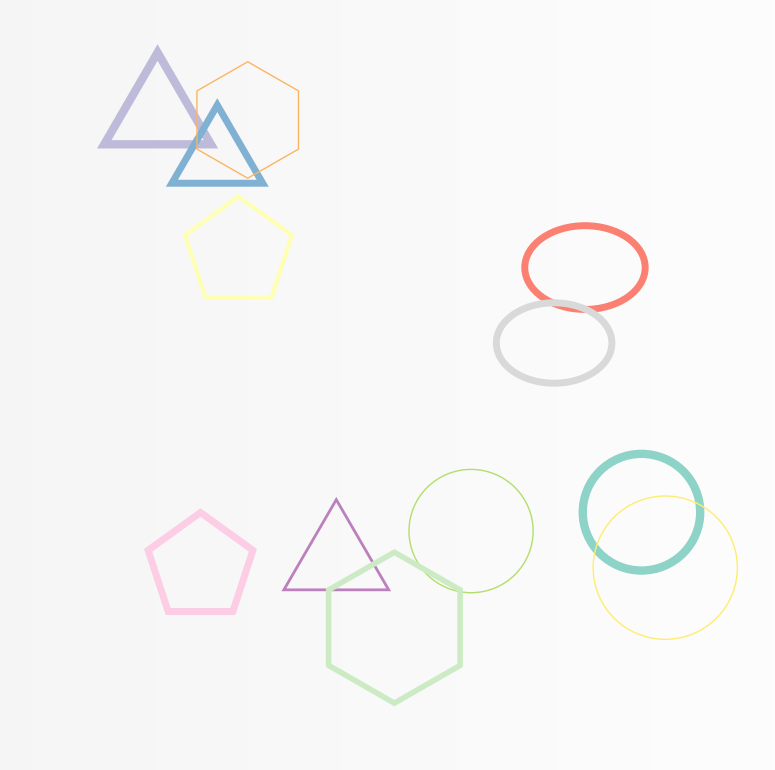[{"shape": "circle", "thickness": 3, "radius": 0.38, "center": [0.828, 0.335]}, {"shape": "pentagon", "thickness": 1.5, "radius": 0.36, "center": [0.308, 0.672]}, {"shape": "triangle", "thickness": 3, "radius": 0.4, "center": [0.203, 0.852]}, {"shape": "oval", "thickness": 2.5, "radius": 0.39, "center": [0.755, 0.653]}, {"shape": "triangle", "thickness": 2.5, "radius": 0.34, "center": [0.28, 0.796]}, {"shape": "hexagon", "thickness": 0.5, "radius": 0.38, "center": [0.32, 0.844]}, {"shape": "circle", "thickness": 0.5, "radius": 0.4, "center": [0.608, 0.31]}, {"shape": "pentagon", "thickness": 2.5, "radius": 0.36, "center": [0.259, 0.263]}, {"shape": "oval", "thickness": 2.5, "radius": 0.37, "center": [0.715, 0.555]}, {"shape": "triangle", "thickness": 1, "radius": 0.39, "center": [0.434, 0.273]}, {"shape": "hexagon", "thickness": 2, "radius": 0.49, "center": [0.509, 0.185]}, {"shape": "circle", "thickness": 0.5, "radius": 0.47, "center": [0.858, 0.263]}]